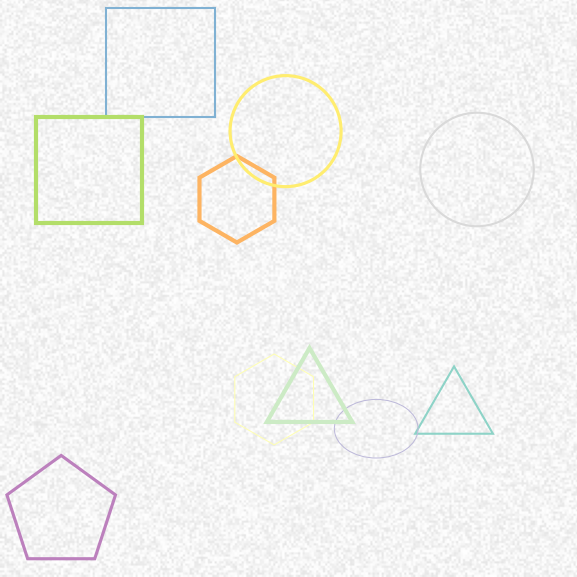[{"shape": "triangle", "thickness": 1, "radius": 0.39, "center": [0.786, 0.287]}, {"shape": "hexagon", "thickness": 0.5, "radius": 0.39, "center": [0.475, 0.307]}, {"shape": "oval", "thickness": 0.5, "radius": 0.36, "center": [0.651, 0.257]}, {"shape": "square", "thickness": 1, "radius": 0.47, "center": [0.278, 0.891]}, {"shape": "hexagon", "thickness": 2, "radius": 0.37, "center": [0.41, 0.654]}, {"shape": "square", "thickness": 2, "radius": 0.46, "center": [0.154, 0.704]}, {"shape": "circle", "thickness": 1, "radius": 0.49, "center": [0.826, 0.706]}, {"shape": "pentagon", "thickness": 1.5, "radius": 0.49, "center": [0.106, 0.112]}, {"shape": "triangle", "thickness": 2, "radius": 0.43, "center": [0.536, 0.311]}, {"shape": "circle", "thickness": 1.5, "radius": 0.48, "center": [0.495, 0.772]}]